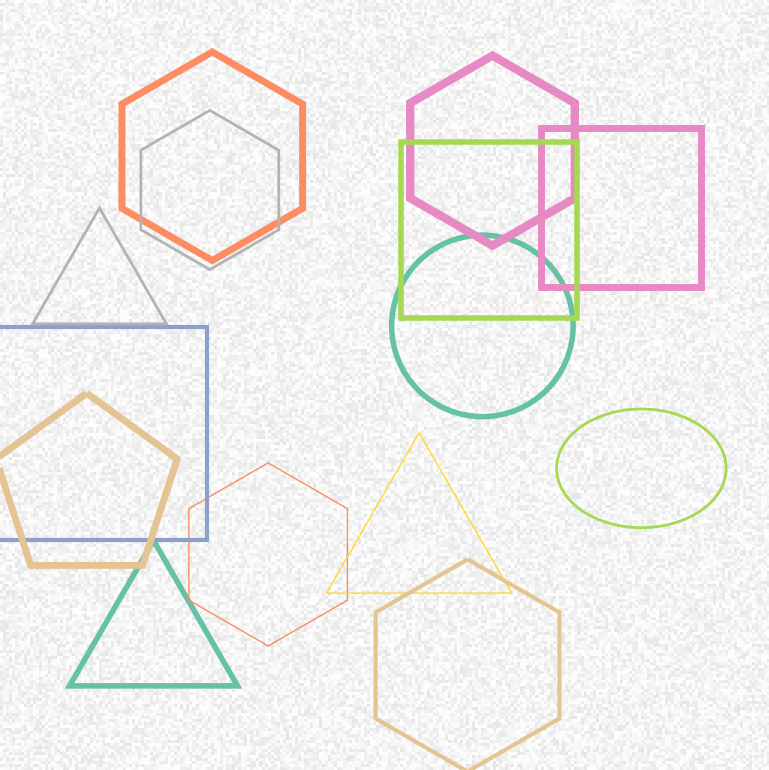[{"shape": "triangle", "thickness": 2, "radius": 0.63, "center": [0.199, 0.172]}, {"shape": "circle", "thickness": 2, "radius": 0.59, "center": [0.626, 0.577]}, {"shape": "hexagon", "thickness": 2.5, "radius": 0.68, "center": [0.276, 0.797]}, {"shape": "hexagon", "thickness": 0.5, "radius": 0.59, "center": [0.348, 0.28]}, {"shape": "square", "thickness": 1.5, "radius": 0.69, "center": [0.131, 0.437]}, {"shape": "hexagon", "thickness": 3, "radius": 0.62, "center": [0.64, 0.804]}, {"shape": "square", "thickness": 2.5, "radius": 0.52, "center": [0.806, 0.731]}, {"shape": "square", "thickness": 2, "radius": 0.57, "center": [0.635, 0.701]}, {"shape": "oval", "thickness": 1, "radius": 0.55, "center": [0.833, 0.392]}, {"shape": "triangle", "thickness": 0.5, "radius": 0.69, "center": [0.544, 0.299]}, {"shape": "pentagon", "thickness": 2.5, "radius": 0.62, "center": [0.112, 0.366]}, {"shape": "hexagon", "thickness": 1.5, "radius": 0.69, "center": [0.607, 0.136]}, {"shape": "hexagon", "thickness": 1, "radius": 0.52, "center": [0.272, 0.753]}, {"shape": "triangle", "thickness": 1, "radius": 0.5, "center": [0.129, 0.63]}]